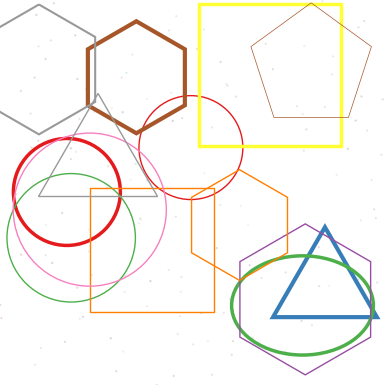[{"shape": "circle", "thickness": 1, "radius": 0.67, "center": [0.496, 0.617]}, {"shape": "circle", "thickness": 2.5, "radius": 0.69, "center": [0.174, 0.501]}, {"shape": "triangle", "thickness": 3, "radius": 0.78, "center": [0.844, 0.254]}, {"shape": "oval", "thickness": 2.5, "radius": 0.92, "center": [0.786, 0.207]}, {"shape": "circle", "thickness": 1, "radius": 0.83, "center": [0.185, 0.382]}, {"shape": "hexagon", "thickness": 1, "radius": 0.98, "center": [0.793, 0.222]}, {"shape": "square", "thickness": 1, "radius": 0.81, "center": [0.395, 0.35]}, {"shape": "hexagon", "thickness": 1, "radius": 0.72, "center": [0.622, 0.415]}, {"shape": "square", "thickness": 2.5, "radius": 0.92, "center": [0.702, 0.806]}, {"shape": "pentagon", "thickness": 0.5, "radius": 0.82, "center": [0.808, 0.828]}, {"shape": "hexagon", "thickness": 3, "radius": 0.73, "center": [0.354, 0.799]}, {"shape": "circle", "thickness": 1, "radius": 0.99, "center": [0.233, 0.456]}, {"shape": "triangle", "thickness": 1, "radius": 0.89, "center": [0.255, 0.579]}, {"shape": "hexagon", "thickness": 1.5, "radius": 0.84, "center": [0.101, 0.82]}]